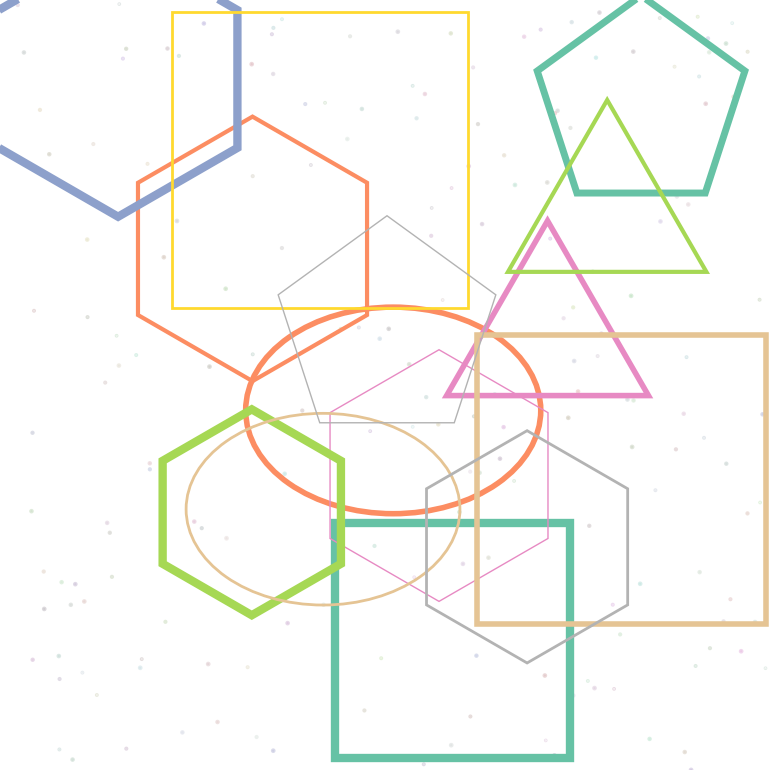[{"shape": "pentagon", "thickness": 2.5, "radius": 0.71, "center": [0.833, 0.864]}, {"shape": "square", "thickness": 3, "radius": 0.76, "center": [0.587, 0.168]}, {"shape": "hexagon", "thickness": 1.5, "radius": 0.86, "center": [0.328, 0.677]}, {"shape": "oval", "thickness": 2, "radius": 0.96, "center": [0.511, 0.467]}, {"shape": "hexagon", "thickness": 3, "radius": 0.89, "center": [0.153, 0.897]}, {"shape": "hexagon", "thickness": 0.5, "radius": 0.82, "center": [0.57, 0.382]}, {"shape": "triangle", "thickness": 2, "radius": 0.76, "center": [0.711, 0.562]}, {"shape": "hexagon", "thickness": 3, "radius": 0.67, "center": [0.327, 0.335]}, {"shape": "triangle", "thickness": 1.5, "radius": 0.74, "center": [0.789, 0.721]}, {"shape": "square", "thickness": 1, "radius": 0.96, "center": [0.416, 0.792]}, {"shape": "oval", "thickness": 1, "radius": 0.89, "center": [0.42, 0.339]}, {"shape": "square", "thickness": 2, "radius": 0.94, "center": [0.807, 0.378]}, {"shape": "hexagon", "thickness": 1, "radius": 0.75, "center": [0.685, 0.29]}, {"shape": "pentagon", "thickness": 0.5, "radius": 0.74, "center": [0.503, 0.571]}]